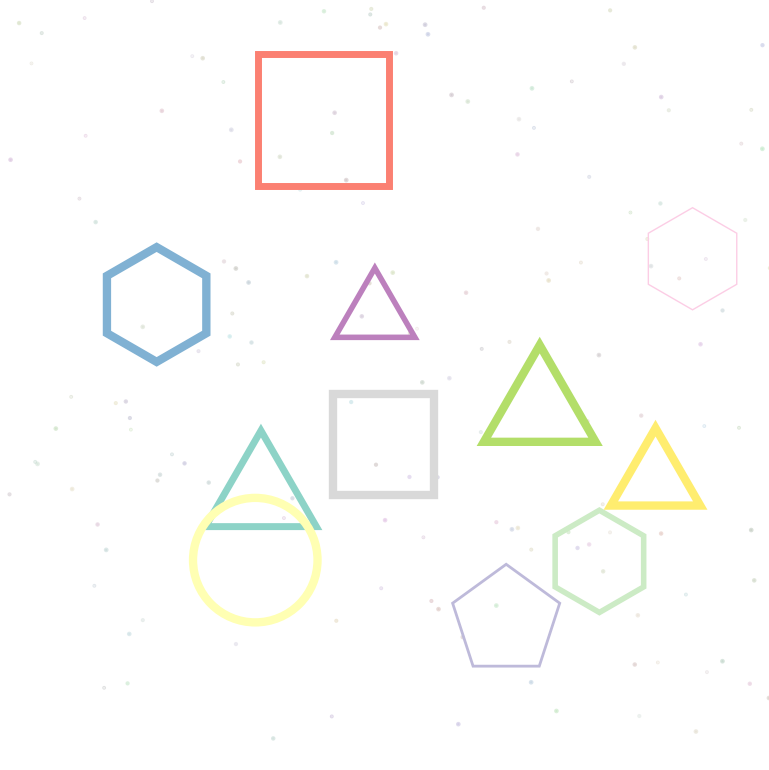[{"shape": "triangle", "thickness": 2.5, "radius": 0.42, "center": [0.339, 0.358]}, {"shape": "circle", "thickness": 3, "radius": 0.4, "center": [0.332, 0.273]}, {"shape": "pentagon", "thickness": 1, "radius": 0.37, "center": [0.657, 0.194]}, {"shape": "square", "thickness": 2.5, "radius": 0.43, "center": [0.42, 0.845]}, {"shape": "hexagon", "thickness": 3, "radius": 0.37, "center": [0.203, 0.605]}, {"shape": "triangle", "thickness": 3, "radius": 0.42, "center": [0.701, 0.468]}, {"shape": "hexagon", "thickness": 0.5, "radius": 0.33, "center": [0.899, 0.664]}, {"shape": "square", "thickness": 3, "radius": 0.33, "center": [0.498, 0.423]}, {"shape": "triangle", "thickness": 2, "radius": 0.3, "center": [0.487, 0.592]}, {"shape": "hexagon", "thickness": 2, "radius": 0.33, "center": [0.778, 0.271]}, {"shape": "triangle", "thickness": 3, "radius": 0.34, "center": [0.851, 0.377]}]